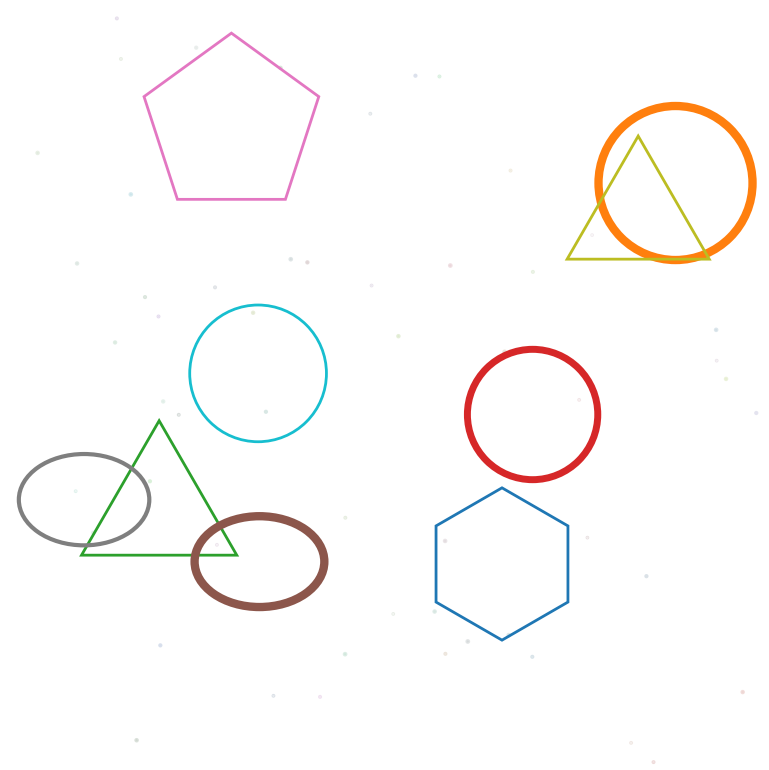[{"shape": "hexagon", "thickness": 1, "radius": 0.49, "center": [0.652, 0.268]}, {"shape": "circle", "thickness": 3, "radius": 0.5, "center": [0.877, 0.762]}, {"shape": "triangle", "thickness": 1, "radius": 0.58, "center": [0.207, 0.337]}, {"shape": "circle", "thickness": 2.5, "radius": 0.42, "center": [0.692, 0.462]}, {"shape": "oval", "thickness": 3, "radius": 0.42, "center": [0.337, 0.271]}, {"shape": "pentagon", "thickness": 1, "radius": 0.6, "center": [0.301, 0.838]}, {"shape": "oval", "thickness": 1.5, "radius": 0.42, "center": [0.109, 0.351]}, {"shape": "triangle", "thickness": 1, "radius": 0.53, "center": [0.829, 0.717]}, {"shape": "circle", "thickness": 1, "radius": 0.44, "center": [0.335, 0.515]}]